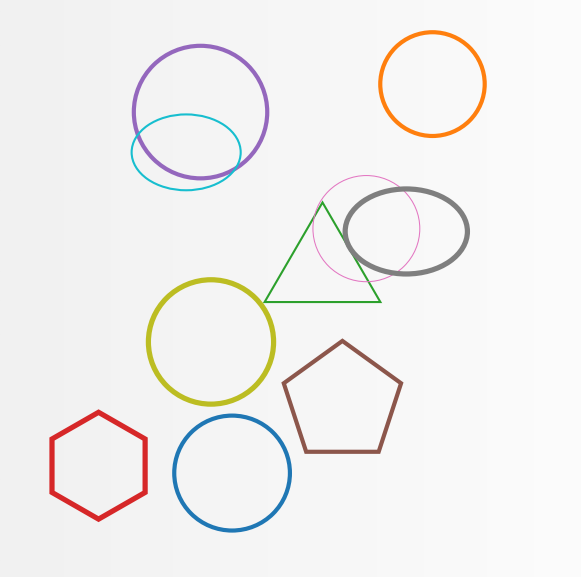[{"shape": "circle", "thickness": 2, "radius": 0.5, "center": [0.399, 0.18]}, {"shape": "circle", "thickness": 2, "radius": 0.45, "center": [0.744, 0.853]}, {"shape": "triangle", "thickness": 1, "radius": 0.57, "center": [0.555, 0.534]}, {"shape": "hexagon", "thickness": 2.5, "radius": 0.46, "center": [0.17, 0.193]}, {"shape": "circle", "thickness": 2, "radius": 0.57, "center": [0.345, 0.805]}, {"shape": "pentagon", "thickness": 2, "radius": 0.53, "center": [0.589, 0.303]}, {"shape": "circle", "thickness": 0.5, "radius": 0.46, "center": [0.63, 0.603]}, {"shape": "oval", "thickness": 2.5, "radius": 0.53, "center": [0.699, 0.598]}, {"shape": "circle", "thickness": 2.5, "radius": 0.54, "center": [0.363, 0.407]}, {"shape": "oval", "thickness": 1, "radius": 0.47, "center": [0.32, 0.735]}]